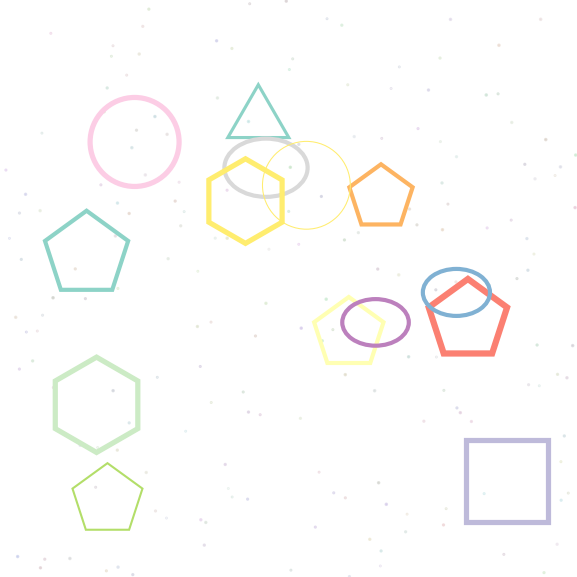[{"shape": "pentagon", "thickness": 2, "radius": 0.38, "center": [0.15, 0.559]}, {"shape": "triangle", "thickness": 1.5, "radius": 0.3, "center": [0.447, 0.791]}, {"shape": "pentagon", "thickness": 2, "radius": 0.32, "center": [0.604, 0.422]}, {"shape": "square", "thickness": 2.5, "radius": 0.35, "center": [0.878, 0.166]}, {"shape": "pentagon", "thickness": 3, "radius": 0.36, "center": [0.81, 0.445]}, {"shape": "oval", "thickness": 2, "radius": 0.29, "center": [0.79, 0.493]}, {"shape": "pentagon", "thickness": 2, "radius": 0.29, "center": [0.66, 0.657]}, {"shape": "pentagon", "thickness": 1, "radius": 0.32, "center": [0.186, 0.133]}, {"shape": "circle", "thickness": 2.5, "radius": 0.39, "center": [0.233, 0.753]}, {"shape": "oval", "thickness": 2, "radius": 0.36, "center": [0.461, 0.709]}, {"shape": "oval", "thickness": 2, "radius": 0.29, "center": [0.65, 0.441]}, {"shape": "hexagon", "thickness": 2.5, "radius": 0.41, "center": [0.167, 0.298]}, {"shape": "hexagon", "thickness": 2.5, "radius": 0.37, "center": [0.425, 0.651]}, {"shape": "circle", "thickness": 0.5, "radius": 0.38, "center": [0.531, 0.678]}]